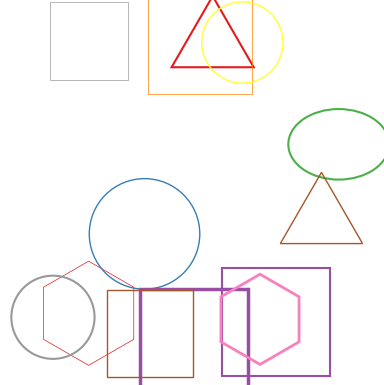[{"shape": "hexagon", "thickness": 0.5, "radius": 0.68, "center": [0.23, 0.186]}, {"shape": "triangle", "thickness": 1.5, "radius": 0.62, "center": [0.552, 0.887]}, {"shape": "circle", "thickness": 1, "radius": 0.72, "center": [0.375, 0.392]}, {"shape": "oval", "thickness": 1.5, "radius": 0.65, "center": [0.88, 0.625]}, {"shape": "square", "thickness": 1.5, "radius": 0.71, "center": [0.717, 0.164]}, {"shape": "square", "thickness": 2.5, "radius": 0.7, "center": [0.504, 0.108]}, {"shape": "square", "thickness": 0.5, "radius": 0.67, "center": [0.519, 0.892]}, {"shape": "circle", "thickness": 1, "radius": 0.53, "center": [0.629, 0.89]}, {"shape": "triangle", "thickness": 1, "radius": 0.62, "center": [0.835, 0.429]}, {"shape": "square", "thickness": 1, "radius": 0.56, "center": [0.39, 0.134]}, {"shape": "hexagon", "thickness": 2, "radius": 0.59, "center": [0.675, 0.171]}, {"shape": "square", "thickness": 0.5, "radius": 0.51, "center": [0.232, 0.893]}, {"shape": "circle", "thickness": 1.5, "radius": 0.54, "center": [0.138, 0.176]}]